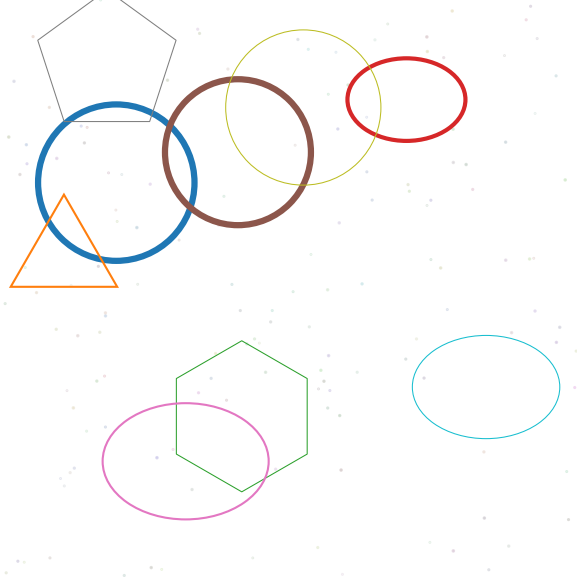[{"shape": "circle", "thickness": 3, "radius": 0.68, "center": [0.201, 0.683]}, {"shape": "triangle", "thickness": 1, "radius": 0.53, "center": [0.111, 0.556]}, {"shape": "hexagon", "thickness": 0.5, "radius": 0.65, "center": [0.419, 0.278]}, {"shape": "oval", "thickness": 2, "radius": 0.51, "center": [0.704, 0.827]}, {"shape": "circle", "thickness": 3, "radius": 0.63, "center": [0.412, 0.736]}, {"shape": "oval", "thickness": 1, "radius": 0.72, "center": [0.321, 0.2]}, {"shape": "pentagon", "thickness": 0.5, "radius": 0.63, "center": [0.185, 0.891]}, {"shape": "circle", "thickness": 0.5, "radius": 0.67, "center": [0.525, 0.813]}, {"shape": "oval", "thickness": 0.5, "radius": 0.64, "center": [0.842, 0.329]}]